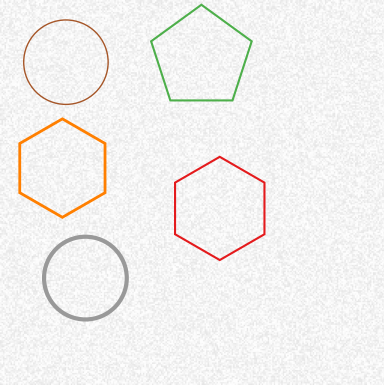[{"shape": "hexagon", "thickness": 1.5, "radius": 0.67, "center": [0.571, 0.459]}, {"shape": "pentagon", "thickness": 1.5, "radius": 0.69, "center": [0.523, 0.85]}, {"shape": "hexagon", "thickness": 2, "radius": 0.64, "center": [0.162, 0.563]}, {"shape": "circle", "thickness": 1, "radius": 0.55, "center": [0.171, 0.839]}, {"shape": "circle", "thickness": 3, "radius": 0.54, "center": [0.222, 0.278]}]